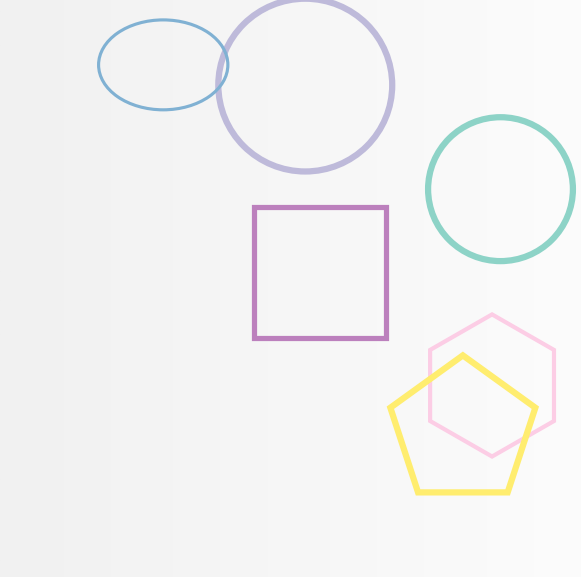[{"shape": "circle", "thickness": 3, "radius": 0.62, "center": [0.861, 0.672]}, {"shape": "circle", "thickness": 3, "radius": 0.75, "center": [0.525, 0.852]}, {"shape": "oval", "thickness": 1.5, "radius": 0.56, "center": [0.281, 0.887]}, {"shape": "hexagon", "thickness": 2, "radius": 0.62, "center": [0.847, 0.332]}, {"shape": "square", "thickness": 2.5, "radius": 0.57, "center": [0.55, 0.528]}, {"shape": "pentagon", "thickness": 3, "radius": 0.66, "center": [0.796, 0.253]}]